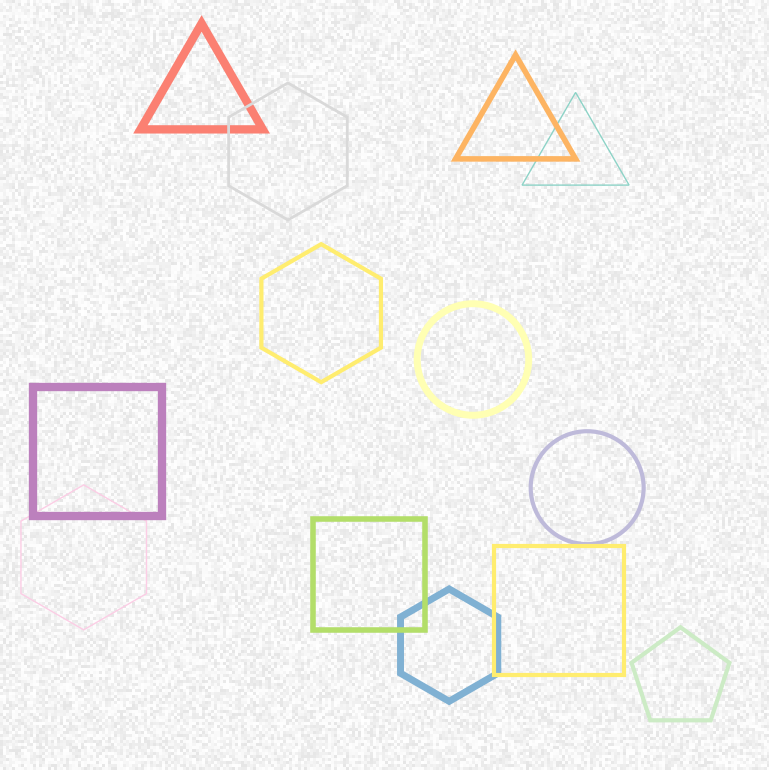[{"shape": "triangle", "thickness": 0.5, "radius": 0.4, "center": [0.748, 0.8]}, {"shape": "circle", "thickness": 2.5, "radius": 0.36, "center": [0.614, 0.533]}, {"shape": "circle", "thickness": 1.5, "radius": 0.37, "center": [0.763, 0.367]}, {"shape": "triangle", "thickness": 3, "radius": 0.46, "center": [0.262, 0.878]}, {"shape": "hexagon", "thickness": 2.5, "radius": 0.36, "center": [0.583, 0.162]}, {"shape": "triangle", "thickness": 2, "radius": 0.45, "center": [0.67, 0.839]}, {"shape": "square", "thickness": 2, "radius": 0.36, "center": [0.479, 0.254]}, {"shape": "hexagon", "thickness": 0.5, "radius": 0.47, "center": [0.109, 0.276]}, {"shape": "hexagon", "thickness": 1, "radius": 0.44, "center": [0.374, 0.803]}, {"shape": "square", "thickness": 3, "radius": 0.42, "center": [0.127, 0.414]}, {"shape": "pentagon", "thickness": 1.5, "radius": 0.33, "center": [0.884, 0.119]}, {"shape": "hexagon", "thickness": 1.5, "radius": 0.45, "center": [0.417, 0.593]}, {"shape": "square", "thickness": 1.5, "radius": 0.42, "center": [0.726, 0.207]}]